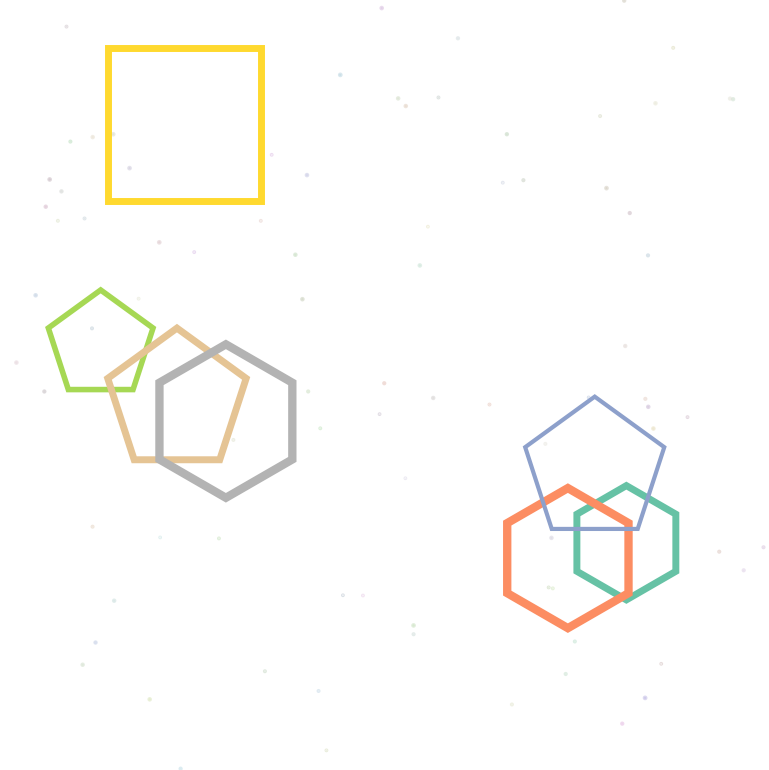[{"shape": "hexagon", "thickness": 2.5, "radius": 0.37, "center": [0.813, 0.295]}, {"shape": "hexagon", "thickness": 3, "radius": 0.45, "center": [0.737, 0.275]}, {"shape": "pentagon", "thickness": 1.5, "radius": 0.47, "center": [0.772, 0.39]}, {"shape": "pentagon", "thickness": 2, "radius": 0.36, "center": [0.131, 0.552]}, {"shape": "square", "thickness": 2.5, "radius": 0.5, "center": [0.24, 0.838]}, {"shape": "pentagon", "thickness": 2.5, "radius": 0.47, "center": [0.23, 0.479]}, {"shape": "hexagon", "thickness": 3, "radius": 0.5, "center": [0.293, 0.453]}]